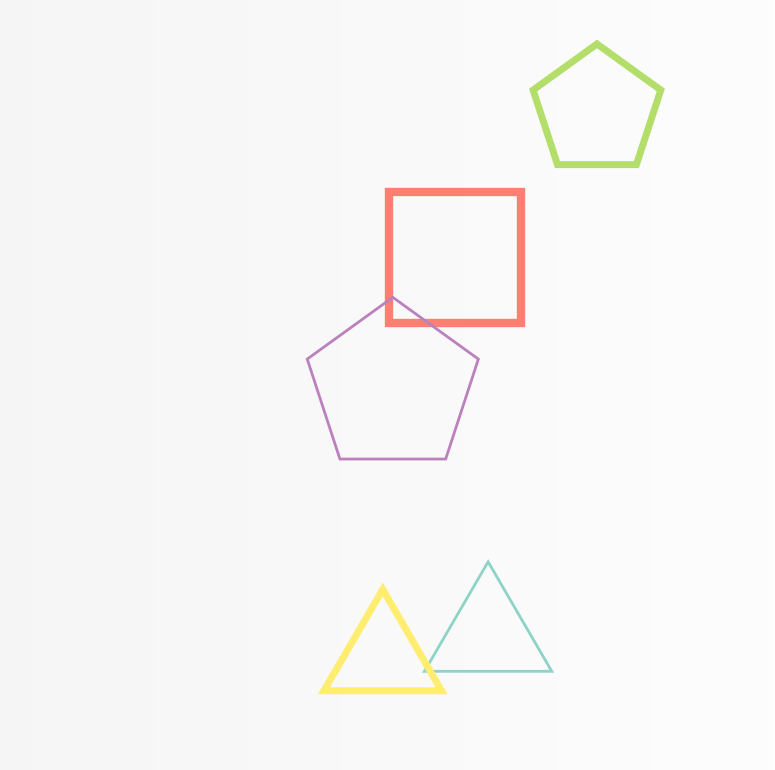[{"shape": "triangle", "thickness": 1, "radius": 0.47, "center": [0.63, 0.176]}, {"shape": "square", "thickness": 3, "radius": 0.43, "center": [0.587, 0.666]}, {"shape": "pentagon", "thickness": 2.5, "radius": 0.43, "center": [0.77, 0.856]}, {"shape": "pentagon", "thickness": 1, "radius": 0.58, "center": [0.507, 0.498]}, {"shape": "triangle", "thickness": 2.5, "radius": 0.44, "center": [0.494, 0.147]}]